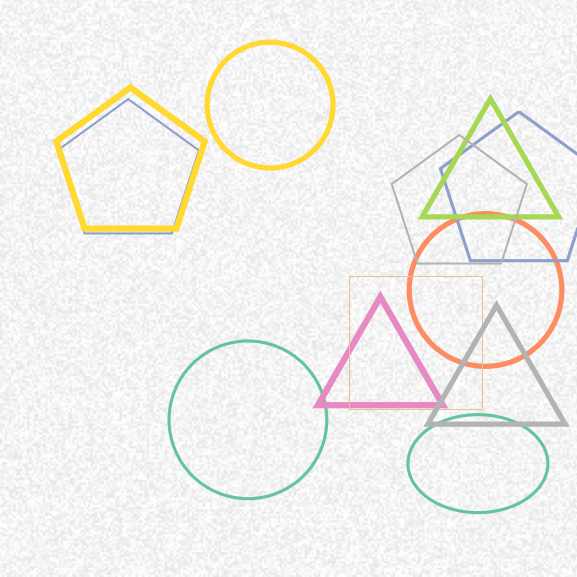[{"shape": "oval", "thickness": 1.5, "radius": 0.61, "center": [0.828, 0.196]}, {"shape": "circle", "thickness": 1.5, "radius": 0.68, "center": [0.429, 0.272]}, {"shape": "circle", "thickness": 2.5, "radius": 0.66, "center": [0.841, 0.497]}, {"shape": "pentagon", "thickness": 1, "radius": 0.64, "center": [0.222, 0.699]}, {"shape": "pentagon", "thickness": 1.5, "radius": 0.71, "center": [0.898, 0.663]}, {"shape": "triangle", "thickness": 3, "radius": 0.63, "center": [0.659, 0.36]}, {"shape": "triangle", "thickness": 2.5, "radius": 0.68, "center": [0.849, 0.692]}, {"shape": "pentagon", "thickness": 3, "radius": 0.68, "center": [0.226, 0.713]}, {"shape": "circle", "thickness": 2.5, "radius": 0.54, "center": [0.468, 0.817]}, {"shape": "square", "thickness": 0.5, "radius": 0.58, "center": [0.72, 0.406]}, {"shape": "triangle", "thickness": 2.5, "radius": 0.69, "center": [0.86, 0.333]}, {"shape": "pentagon", "thickness": 1, "radius": 0.62, "center": [0.795, 0.642]}]